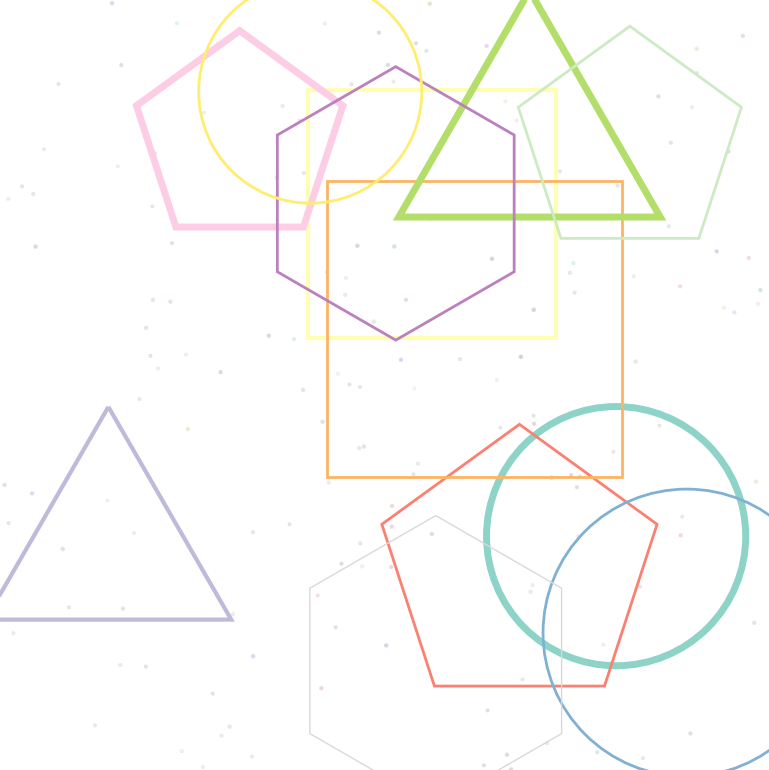[{"shape": "circle", "thickness": 2.5, "radius": 0.84, "center": [0.8, 0.304]}, {"shape": "square", "thickness": 1.5, "radius": 0.8, "center": [0.561, 0.722]}, {"shape": "triangle", "thickness": 1.5, "radius": 0.92, "center": [0.141, 0.287]}, {"shape": "pentagon", "thickness": 1, "radius": 0.94, "center": [0.675, 0.261]}, {"shape": "circle", "thickness": 1, "radius": 0.93, "center": [0.892, 0.178]}, {"shape": "square", "thickness": 1, "radius": 0.96, "center": [0.616, 0.573]}, {"shape": "triangle", "thickness": 2.5, "radius": 0.98, "center": [0.688, 0.816]}, {"shape": "pentagon", "thickness": 2.5, "radius": 0.7, "center": [0.311, 0.819]}, {"shape": "hexagon", "thickness": 0.5, "radius": 0.94, "center": [0.566, 0.142]}, {"shape": "hexagon", "thickness": 1, "radius": 0.89, "center": [0.514, 0.736]}, {"shape": "pentagon", "thickness": 1, "radius": 0.76, "center": [0.818, 0.814]}, {"shape": "circle", "thickness": 1, "radius": 0.72, "center": [0.403, 0.881]}]